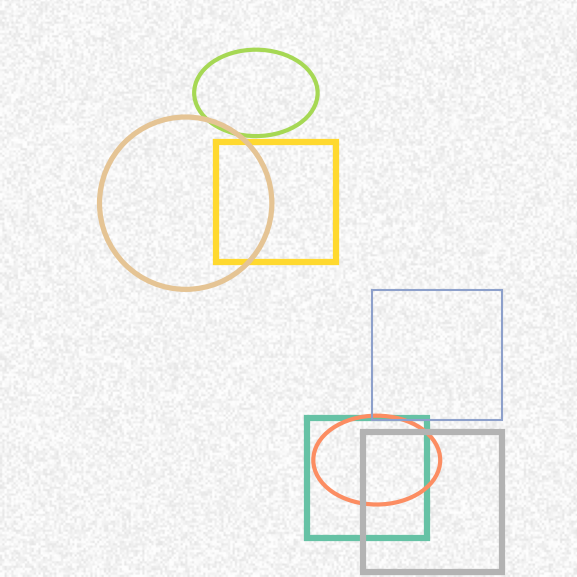[{"shape": "square", "thickness": 3, "radius": 0.52, "center": [0.636, 0.171]}, {"shape": "oval", "thickness": 2, "radius": 0.55, "center": [0.652, 0.202]}, {"shape": "square", "thickness": 1, "radius": 0.56, "center": [0.757, 0.384]}, {"shape": "oval", "thickness": 2, "radius": 0.53, "center": [0.443, 0.838]}, {"shape": "square", "thickness": 3, "radius": 0.52, "center": [0.478, 0.649]}, {"shape": "circle", "thickness": 2.5, "radius": 0.75, "center": [0.322, 0.647]}, {"shape": "square", "thickness": 3, "radius": 0.6, "center": [0.749, 0.13]}]